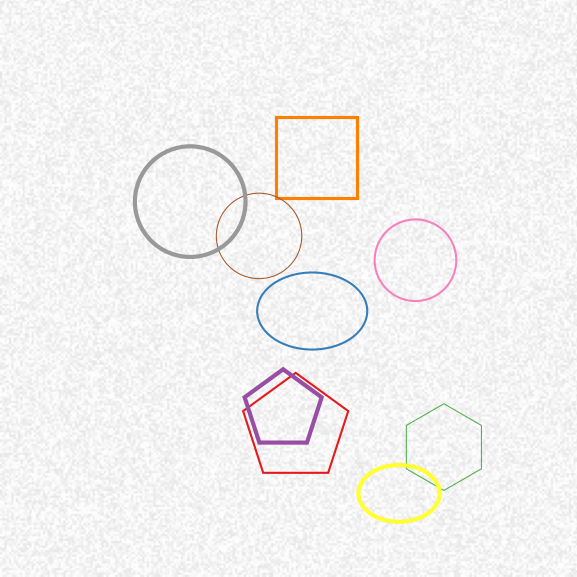[{"shape": "pentagon", "thickness": 1, "radius": 0.48, "center": [0.512, 0.258]}, {"shape": "oval", "thickness": 1, "radius": 0.48, "center": [0.541, 0.461]}, {"shape": "hexagon", "thickness": 0.5, "radius": 0.38, "center": [0.769, 0.225]}, {"shape": "pentagon", "thickness": 2, "radius": 0.35, "center": [0.49, 0.29]}, {"shape": "square", "thickness": 1.5, "radius": 0.35, "center": [0.548, 0.727]}, {"shape": "oval", "thickness": 2, "radius": 0.35, "center": [0.691, 0.145]}, {"shape": "circle", "thickness": 0.5, "radius": 0.37, "center": [0.449, 0.591]}, {"shape": "circle", "thickness": 1, "radius": 0.35, "center": [0.719, 0.549]}, {"shape": "circle", "thickness": 2, "radius": 0.48, "center": [0.329, 0.65]}]